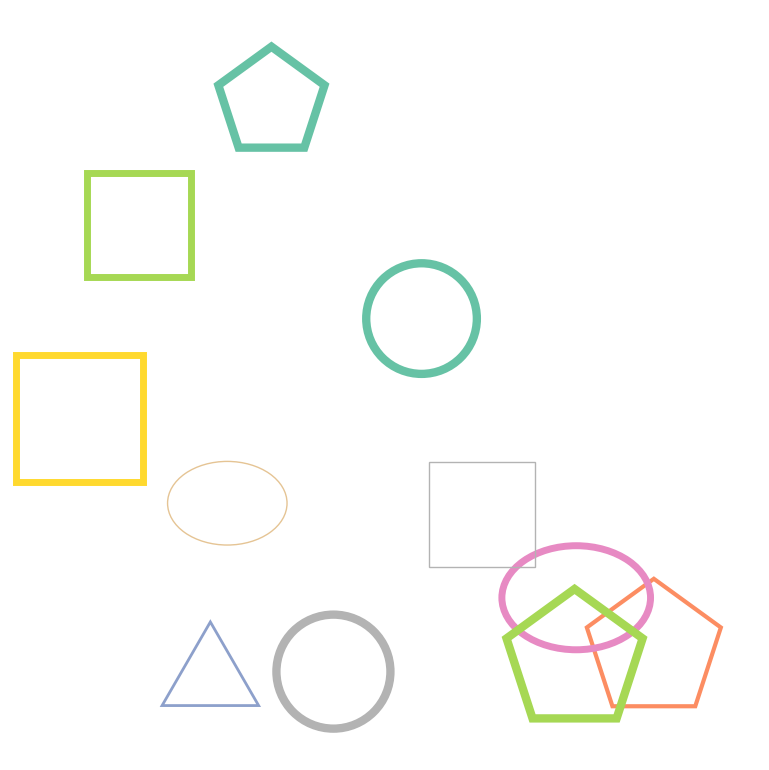[{"shape": "circle", "thickness": 3, "radius": 0.36, "center": [0.547, 0.586]}, {"shape": "pentagon", "thickness": 3, "radius": 0.36, "center": [0.353, 0.867]}, {"shape": "pentagon", "thickness": 1.5, "radius": 0.46, "center": [0.849, 0.157]}, {"shape": "triangle", "thickness": 1, "radius": 0.36, "center": [0.273, 0.12]}, {"shape": "oval", "thickness": 2.5, "radius": 0.48, "center": [0.748, 0.224]}, {"shape": "square", "thickness": 2.5, "radius": 0.34, "center": [0.18, 0.708]}, {"shape": "pentagon", "thickness": 3, "radius": 0.46, "center": [0.746, 0.142]}, {"shape": "square", "thickness": 2.5, "radius": 0.41, "center": [0.103, 0.456]}, {"shape": "oval", "thickness": 0.5, "radius": 0.39, "center": [0.295, 0.346]}, {"shape": "square", "thickness": 0.5, "radius": 0.34, "center": [0.626, 0.332]}, {"shape": "circle", "thickness": 3, "radius": 0.37, "center": [0.433, 0.128]}]